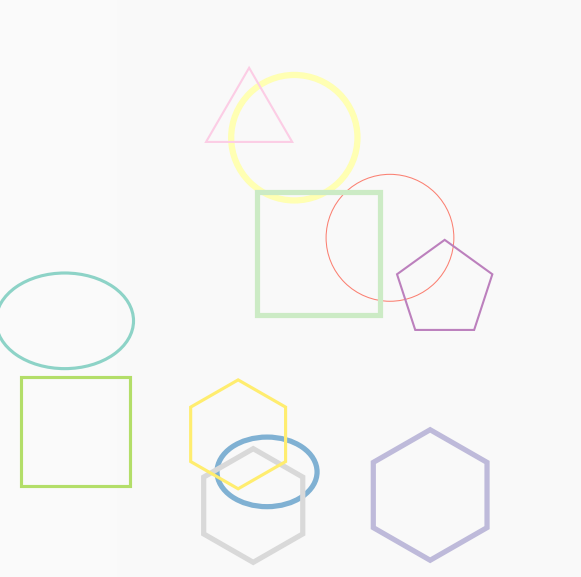[{"shape": "oval", "thickness": 1.5, "radius": 0.59, "center": [0.111, 0.444]}, {"shape": "circle", "thickness": 3, "radius": 0.54, "center": [0.506, 0.761]}, {"shape": "hexagon", "thickness": 2.5, "radius": 0.56, "center": [0.74, 0.142]}, {"shape": "circle", "thickness": 0.5, "radius": 0.55, "center": [0.671, 0.587]}, {"shape": "oval", "thickness": 2.5, "radius": 0.43, "center": [0.459, 0.182]}, {"shape": "square", "thickness": 1.5, "radius": 0.47, "center": [0.131, 0.252]}, {"shape": "triangle", "thickness": 1, "radius": 0.43, "center": [0.429, 0.796]}, {"shape": "hexagon", "thickness": 2.5, "radius": 0.49, "center": [0.436, 0.124]}, {"shape": "pentagon", "thickness": 1, "radius": 0.43, "center": [0.765, 0.498]}, {"shape": "square", "thickness": 2.5, "radius": 0.53, "center": [0.548, 0.56]}, {"shape": "hexagon", "thickness": 1.5, "radius": 0.47, "center": [0.41, 0.247]}]